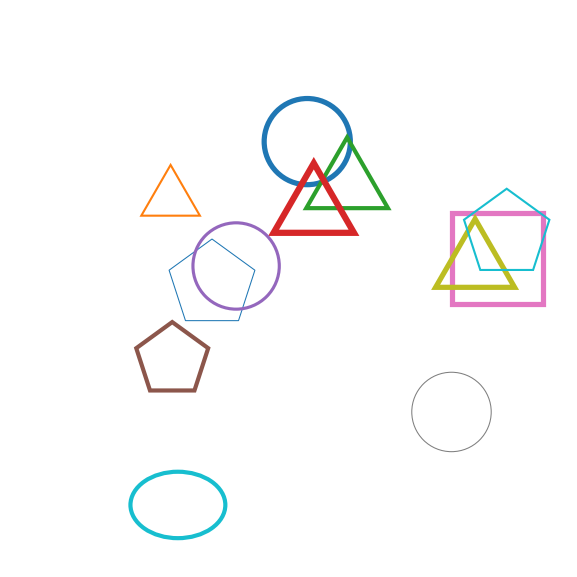[{"shape": "pentagon", "thickness": 0.5, "radius": 0.39, "center": [0.367, 0.507]}, {"shape": "circle", "thickness": 2.5, "radius": 0.37, "center": [0.532, 0.754]}, {"shape": "triangle", "thickness": 1, "radius": 0.29, "center": [0.295, 0.655]}, {"shape": "triangle", "thickness": 2, "radius": 0.41, "center": [0.601, 0.68]}, {"shape": "triangle", "thickness": 3, "radius": 0.4, "center": [0.543, 0.636]}, {"shape": "circle", "thickness": 1.5, "radius": 0.37, "center": [0.409, 0.539]}, {"shape": "pentagon", "thickness": 2, "radius": 0.33, "center": [0.298, 0.376]}, {"shape": "square", "thickness": 2.5, "radius": 0.39, "center": [0.861, 0.552]}, {"shape": "circle", "thickness": 0.5, "radius": 0.34, "center": [0.782, 0.286]}, {"shape": "triangle", "thickness": 2.5, "radius": 0.39, "center": [0.823, 0.541]}, {"shape": "pentagon", "thickness": 1, "radius": 0.39, "center": [0.877, 0.595]}, {"shape": "oval", "thickness": 2, "radius": 0.41, "center": [0.308, 0.125]}]